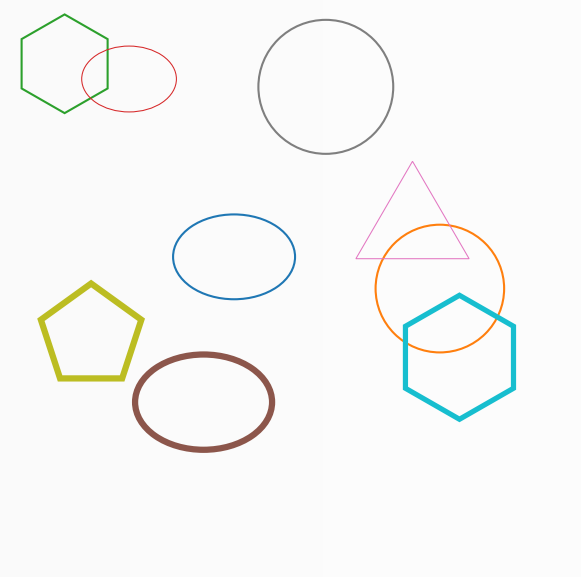[{"shape": "oval", "thickness": 1, "radius": 0.52, "center": [0.403, 0.554]}, {"shape": "circle", "thickness": 1, "radius": 0.55, "center": [0.757, 0.499]}, {"shape": "hexagon", "thickness": 1, "radius": 0.43, "center": [0.111, 0.889]}, {"shape": "oval", "thickness": 0.5, "radius": 0.41, "center": [0.222, 0.862]}, {"shape": "oval", "thickness": 3, "radius": 0.59, "center": [0.35, 0.303]}, {"shape": "triangle", "thickness": 0.5, "radius": 0.56, "center": [0.71, 0.607]}, {"shape": "circle", "thickness": 1, "radius": 0.58, "center": [0.561, 0.849]}, {"shape": "pentagon", "thickness": 3, "radius": 0.45, "center": [0.157, 0.417]}, {"shape": "hexagon", "thickness": 2.5, "radius": 0.54, "center": [0.79, 0.38]}]